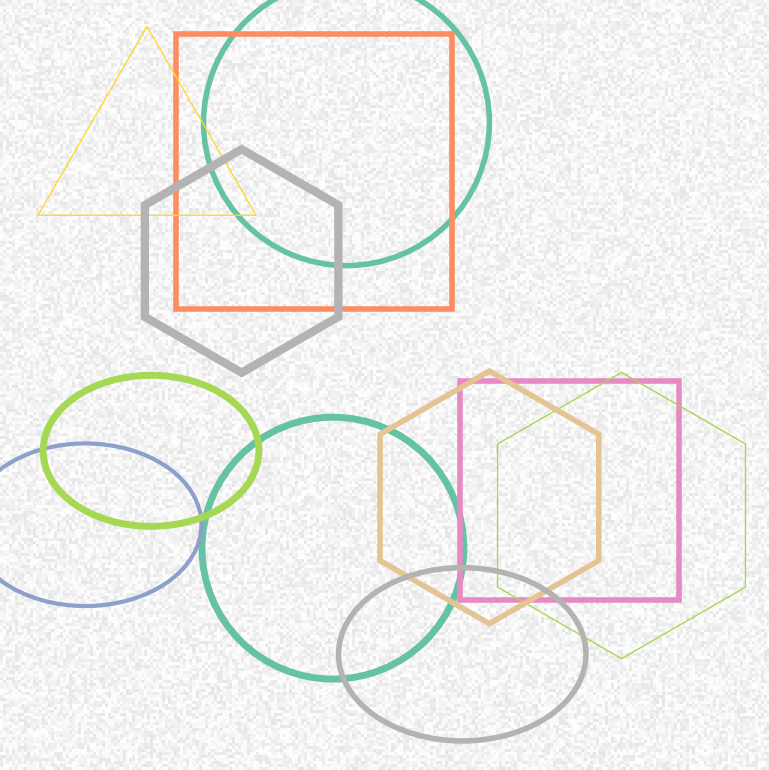[{"shape": "circle", "thickness": 2.5, "radius": 0.85, "center": [0.432, 0.288]}, {"shape": "circle", "thickness": 2, "radius": 0.93, "center": [0.45, 0.841]}, {"shape": "square", "thickness": 2, "radius": 0.89, "center": [0.408, 0.777]}, {"shape": "oval", "thickness": 1.5, "radius": 0.75, "center": [0.111, 0.319]}, {"shape": "square", "thickness": 2, "radius": 0.71, "center": [0.739, 0.363]}, {"shape": "hexagon", "thickness": 0.5, "radius": 0.93, "center": [0.807, 0.33]}, {"shape": "oval", "thickness": 2.5, "radius": 0.7, "center": [0.196, 0.415]}, {"shape": "triangle", "thickness": 0.5, "radius": 0.82, "center": [0.191, 0.802]}, {"shape": "hexagon", "thickness": 2, "radius": 0.82, "center": [0.636, 0.354]}, {"shape": "oval", "thickness": 2, "radius": 0.8, "center": [0.6, 0.15]}, {"shape": "hexagon", "thickness": 3, "radius": 0.73, "center": [0.314, 0.661]}]